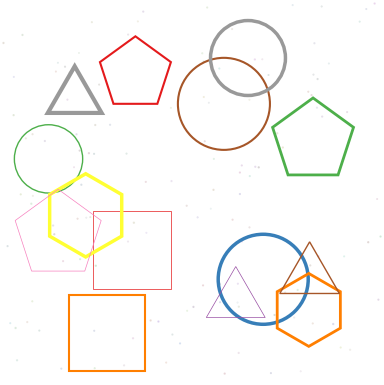[{"shape": "pentagon", "thickness": 1.5, "radius": 0.48, "center": [0.352, 0.809]}, {"shape": "square", "thickness": 0.5, "radius": 0.51, "center": [0.344, 0.35]}, {"shape": "circle", "thickness": 2.5, "radius": 0.58, "center": [0.684, 0.275]}, {"shape": "pentagon", "thickness": 2, "radius": 0.55, "center": [0.813, 0.635]}, {"shape": "circle", "thickness": 1, "radius": 0.44, "center": [0.126, 0.587]}, {"shape": "triangle", "thickness": 0.5, "radius": 0.44, "center": [0.612, 0.219]}, {"shape": "hexagon", "thickness": 2, "radius": 0.47, "center": [0.802, 0.195]}, {"shape": "square", "thickness": 1.5, "radius": 0.5, "center": [0.278, 0.135]}, {"shape": "hexagon", "thickness": 2.5, "radius": 0.54, "center": [0.223, 0.441]}, {"shape": "circle", "thickness": 1.5, "radius": 0.6, "center": [0.582, 0.73]}, {"shape": "triangle", "thickness": 1, "radius": 0.45, "center": [0.804, 0.282]}, {"shape": "pentagon", "thickness": 0.5, "radius": 0.59, "center": [0.151, 0.391]}, {"shape": "triangle", "thickness": 3, "radius": 0.4, "center": [0.194, 0.747]}, {"shape": "circle", "thickness": 2.5, "radius": 0.49, "center": [0.644, 0.849]}]